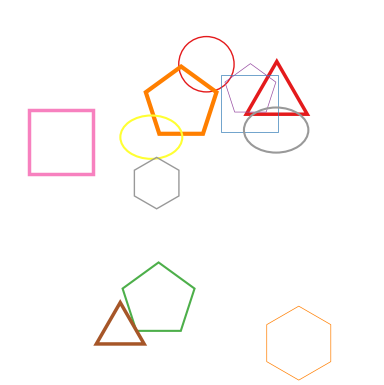[{"shape": "triangle", "thickness": 2.5, "radius": 0.46, "center": [0.719, 0.749]}, {"shape": "circle", "thickness": 1, "radius": 0.36, "center": [0.536, 0.833]}, {"shape": "square", "thickness": 0.5, "radius": 0.37, "center": [0.648, 0.731]}, {"shape": "pentagon", "thickness": 1.5, "radius": 0.49, "center": [0.412, 0.22]}, {"shape": "pentagon", "thickness": 0.5, "radius": 0.35, "center": [0.65, 0.765]}, {"shape": "pentagon", "thickness": 3, "radius": 0.48, "center": [0.47, 0.731]}, {"shape": "hexagon", "thickness": 0.5, "radius": 0.48, "center": [0.776, 0.109]}, {"shape": "oval", "thickness": 1.5, "radius": 0.4, "center": [0.393, 0.644]}, {"shape": "triangle", "thickness": 2.5, "radius": 0.36, "center": [0.312, 0.142]}, {"shape": "square", "thickness": 2.5, "radius": 0.42, "center": [0.158, 0.63]}, {"shape": "hexagon", "thickness": 1, "radius": 0.33, "center": [0.407, 0.524]}, {"shape": "oval", "thickness": 1.5, "radius": 0.42, "center": [0.717, 0.662]}]